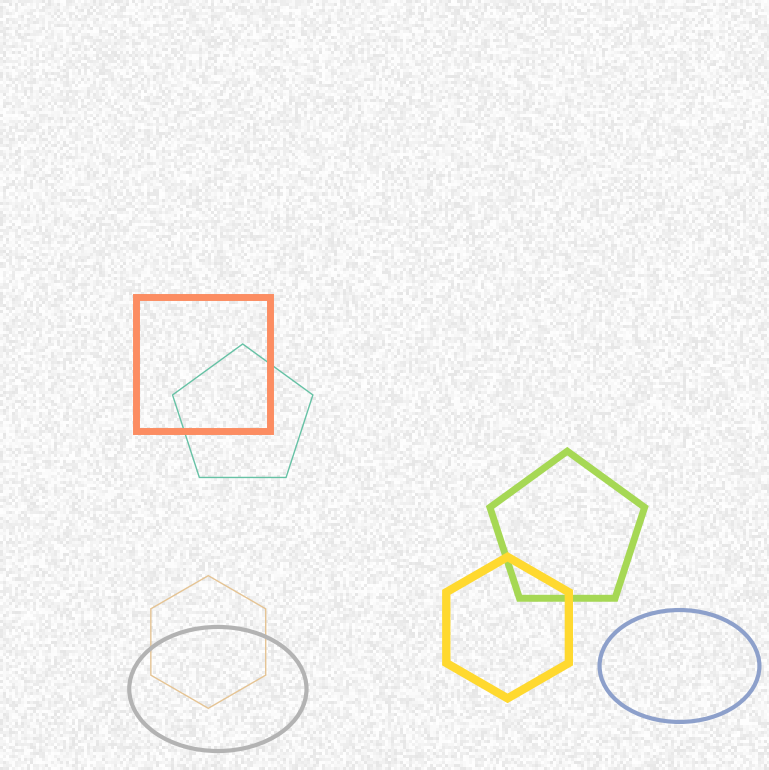[{"shape": "pentagon", "thickness": 0.5, "radius": 0.48, "center": [0.315, 0.457]}, {"shape": "square", "thickness": 2.5, "radius": 0.43, "center": [0.264, 0.528]}, {"shape": "oval", "thickness": 1.5, "radius": 0.52, "center": [0.882, 0.135]}, {"shape": "pentagon", "thickness": 2.5, "radius": 0.53, "center": [0.737, 0.308]}, {"shape": "hexagon", "thickness": 3, "radius": 0.46, "center": [0.659, 0.185]}, {"shape": "hexagon", "thickness": 0.5, "radius": 0.43, "center": [0.27, 0.166]}, {"shape": "oval", "thickness": 1.5, "radius": 0.58, "center": [0.283, 0.105]}]